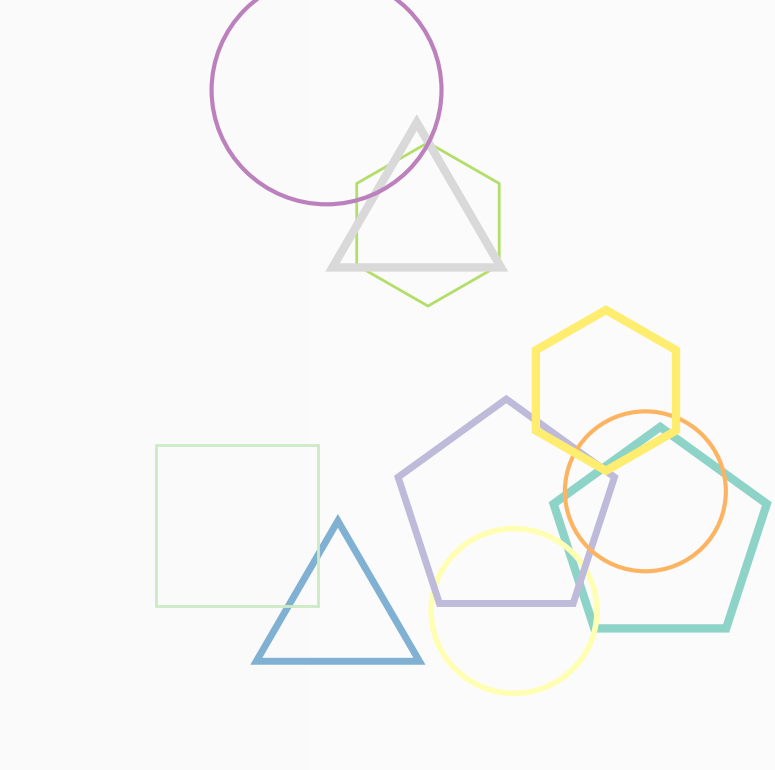[{"shape": "pentagon", "thickness": 3, "radius": 0.72, "center": [0.852, 0.301]}, {"shape": "circle", "thickness": 2, "radius": 0.53, "center": [0.663, 0.207]}, {"shape": "pentagon", "thickness": 2.5, "radius": 0.73, "center": [0.653, 0.335]}, {"shape": "triangle", "thickness": 2.5, "radius": 0.61, "center": [0.436, 0.202]}, {"shape": "circle", "thickness": 1.5, "radius": 0.52, "center": [0.833, 0.362]}, {"shape": "hexagon", "thickness": 1, "radius": 0.53, "center": [0.552, 0.709]}, {"shape": "triangle", "thickness": 3, "radius": 0.63, "center": [0.538, 0.715]}, {"shape": "circle", "thickness": 1.5, "radius": 0.74, "center": [0.421, 0.883]}, {"shape": "square", "thickness": 1, "radius": 0.52, "center": [0.306, 0.317]}, {"shape": "hexagon", "thickness": 3, "radius": 0.52, "center": [0.782, 0.493]}]